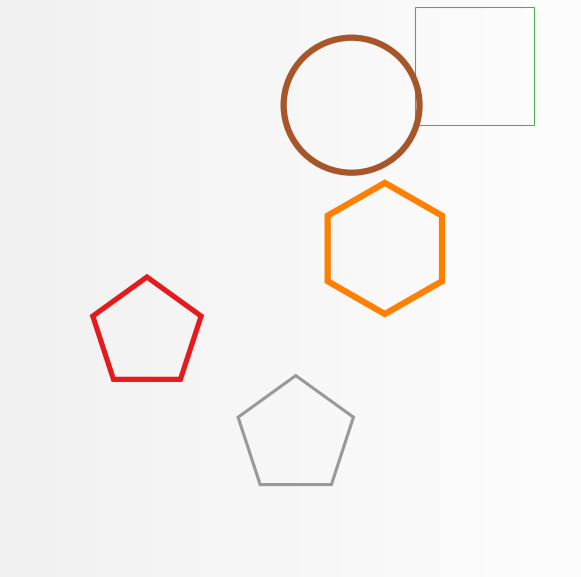[{"shape": "pentagon", "thickness": 2.5, "radius": 0.49, "center": [0.253, 0.422]}, {"shape": "square", "thickness": 0.5, "radius": 0.51, "center": [0.817, 0.885]}, {"shape": "hexagon", "thickness": 3, "radius": 0.57, "center": [0.662, 0.569]}, {"shape": "circle", "thickness": 3, "radius": 0.58, "center": [0.605, 0.817]}, {"shape": "pentagon", "thickness": 1.5, "radius": 0.52, "center": [0.509, 0.244]}]